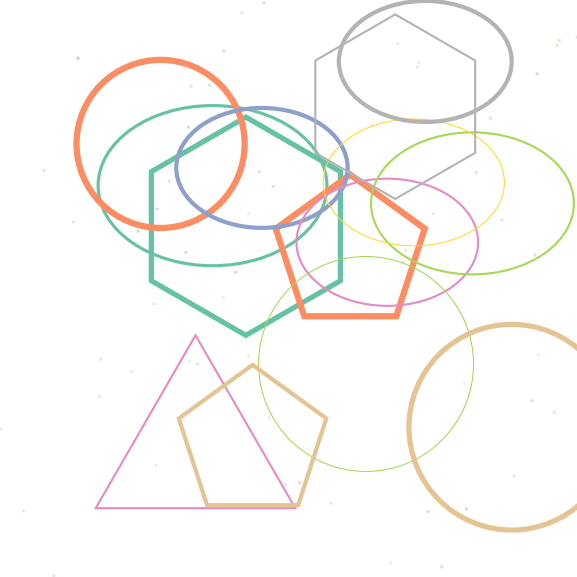[{"shape": "oval", "thickness": 1.5, "radius": 0.99, "center": [0.368, 0.678]}, {"shape": "hexagon", "thickness": 2.5, "radius": 0.94, "center": [0.426, 0.607]}, {"shape": "circle", "thickness": 3, "radius": 0.73, "center": [0.278, 0.75]}, {"shape": "pentagon", "thickness": 3, "radius": 0.68, "center": [0.606, 0.561]}, {"shape": "oval", "thickness": 2, "radius": 0.74, "center": [0.454, 0.708]}, {"shape": "triangle", "thickness": 1, "radius": 1.0, "center": [0.339, 0.219]}, {"shape": "oval", "thickness": 1, "radius": 0.79, "center": [0.671, 0.58]}, {"shape": "circle", "thickness": 0.5, "radius": 0.93, "center": [0.634, 0.369]}, {"shape": "oval", "thickness": 1, "radius": 0.88, "center": [0.818, 0.647]}, {"shape": "oval", "thickness": 0.5, "radius": 0.78, "center": [0.717, 0.683]}, {"shape": "circle", "thickness": 2.5, "radius": 0.89, "center": [0.886, 0.259]}, {"shape": "pentagon", "thickness": 2, "radius": 0.67, "center": [0.437, 0.233]}, {"shape": "oval", "thickness": 2, "radius": 0.75, "center": [0.736, 0.893]}, {"shape": "hexagon", "thickness": 1, "radius": 0.8, "center": [0.684, 0.814]}]